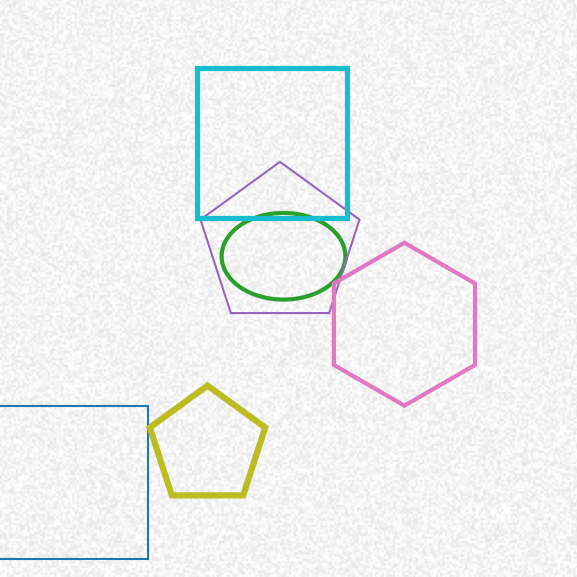[{"shape": "square", "thickness": 1, "radius": 0.66, "center": [0.124, 0.164]}, {"shape": "oval", "thickness": 2, "radius": 0.54, "center": [0.491, 0.555]}, {"shape": "pentagon", "thickness": 1, "radius": 0.72, "center": [0.485, 0.574]}, {"shape": "hexagon", "thickness": 2, "radius": 0.71, "center": [0.7, 0.438]}, {"shape": "pentagon", "thickness": 3, "radius": 0.53, "center": [0.359, 0.226]}, {"shape": "square", "thickness": 2.5, "radius": 0.65, "center": [0.472, 0.751]}]